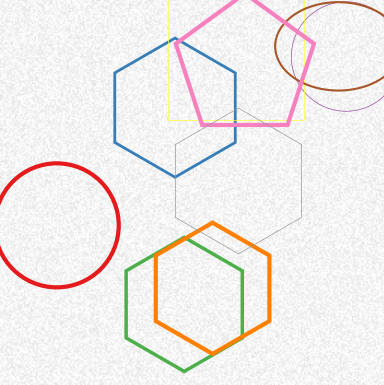[{"shape": "circle", "thickness": 3, "radius": 0.81, "center": [0.147, 0.415]}, {"shape": "hexagon", "thickness": 2, "radius": 0.9, "center": [0.455, 0.72]}, {"shape": "hexagon", "thickness": 2.5, "radius": 0.87, "center": [0.478, 0.209]}, {"shape": "circle", "thickness": 0.5, "radius": 0.71, "center": [0.899, 0.853]}, {"shape": "hexagon", "thickness": 3, "radius": 0.85, "center": [0.552, 0.251]}, {"shape": "square", "thickness": 0.5, "radius": 0.88, "center": [0.613, 0.865]}, {"shape": "oval", "thickness": 1.5, "radius": 0.82, "center": [0.879, 0.88]}, {"shape": "pentagon", "thickness": 3, "radius": 0.94, "center": [0.636, 0.828]}, {"shape": "hexagon", "thickness": 0.5, "radius": 0.95, "center": [0.619, 0.53]}]